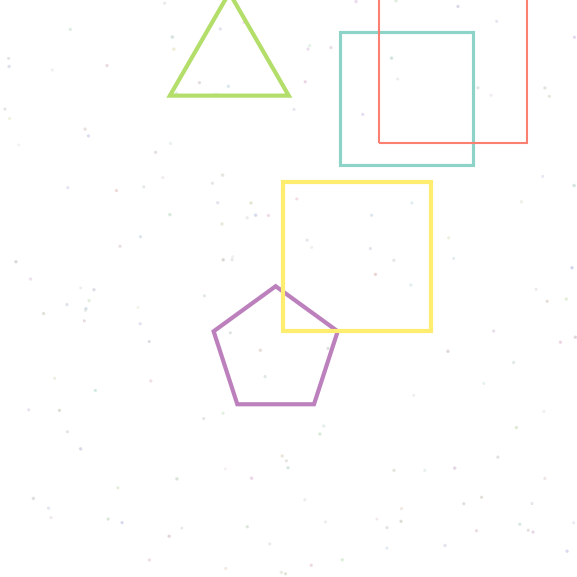[{"shape": "square", "thickness": 1.5, "radius": 0.58, "center": [0.703, 0.829]}, {"shape": "square", "thickness": 1, "radius": 0.64, "center": [0.785, 0.88]}, {"shape": "triangle", "thickness": 2, "radius": 0.59, "center": [0.397, 0.893]}, {"shape": "pentagon", "thickness": 2, "radius": 0.56, "center": [0.477, 0.391]}, {"shape": "square", "thickness": 2, "radius": 0.64, "center": [0.619, 0.555]}]